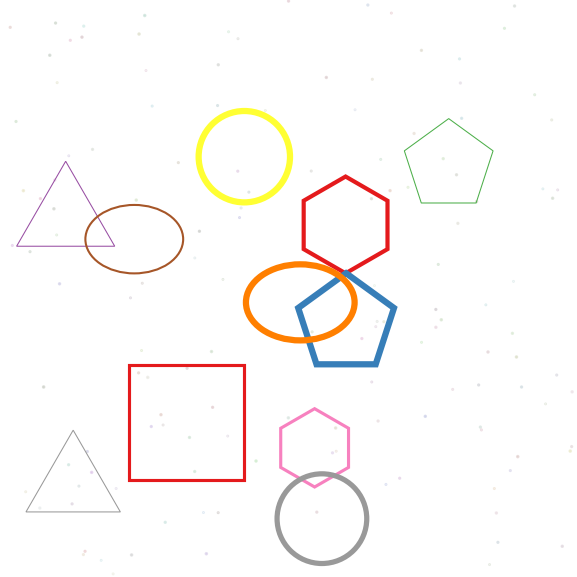[{"shape": "hexagon", "thickness": 2, "radius": 0.42, "center": [0.598, 0.61]}, {"shape": "square", "thickness": 1.5, "radius": 0.5, "center": [0.322, 0.267]}, {"shape": "pentagon", "thickness": 3, "radius": 0.44, "center": [0.599, 0.439]}, {"shape": "pentagon", "thickness": 0.5, "radius": 0.4, "center": [0.777, 0.713]}, {"shape": "triangle", "thickness": 0.5, "radius": 0.49, "center": [0.114, 0.622]}, {"shape": "oval", "thickness": 3, "radius": 0.47, "center": [0.52, 0.476]}, {"shape": "circle", "thickness": 3, "radius": 0.4, "center": [0.423, 0.728]}, {"shape": "oval", "thickness": 1, "radius": 0.42, "center": [0.233, 0.585]}, {"shape": "hexagon", "thickness": 1.5, "radius": 0.34, "center": [0.545, 0.224]}, {"shape": "circle", "thickness": 2.5, "radius": 0.39, "center": [0.557, 0.101]}, {"shape": "triangle", "thickness": 0.5, "radius": 0.47, "center": [0.127, 0.16]}]